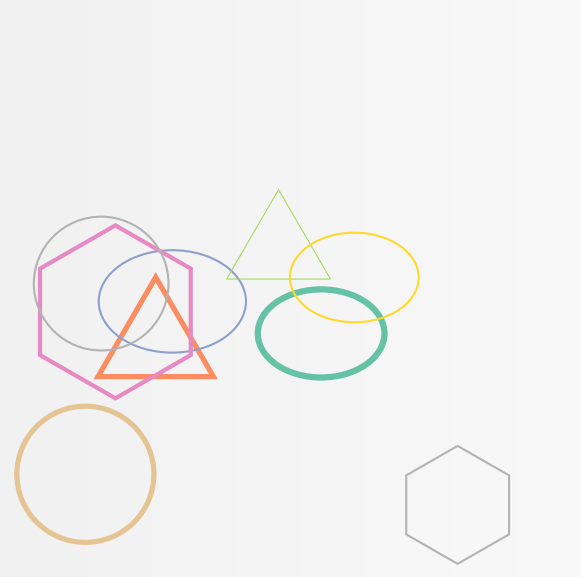[{"shape": "oval", "thickness": 3, "radius": 0.54, "center": [0.552, 0.422]}, {"shape": "triangle", "thickness": 2.5, "radius": 0.57, "center": [0.268, 0.404]}, {"shape": "oval", "thickness": 1, "radius": 0.63, "center": [0.296, 0.477]}, {"shape": "hexagon", "thickness": 2, "radius": 0.75, "center": [0.199, 0.459]}, {"shape": "triangle", "thickness": 0.5, "radius": 0.52, "center": [0.479, 0.568]}, {"shape": "oval", "thickness": 1, "radius": 0.55, "center": [0.61, 0.519]}, {"shape": "circle", "thickness": 2.5, "radius": 0.59, "center": [0.147, 0.178]}, {"shape": "hexagon", "thickness": 1, "radius": 0.51, "center": [0.787, 0.125]}, {"shape": "circle", "thickness": 1, "radius": 0.58, "center": [0.174, 0.508]}]